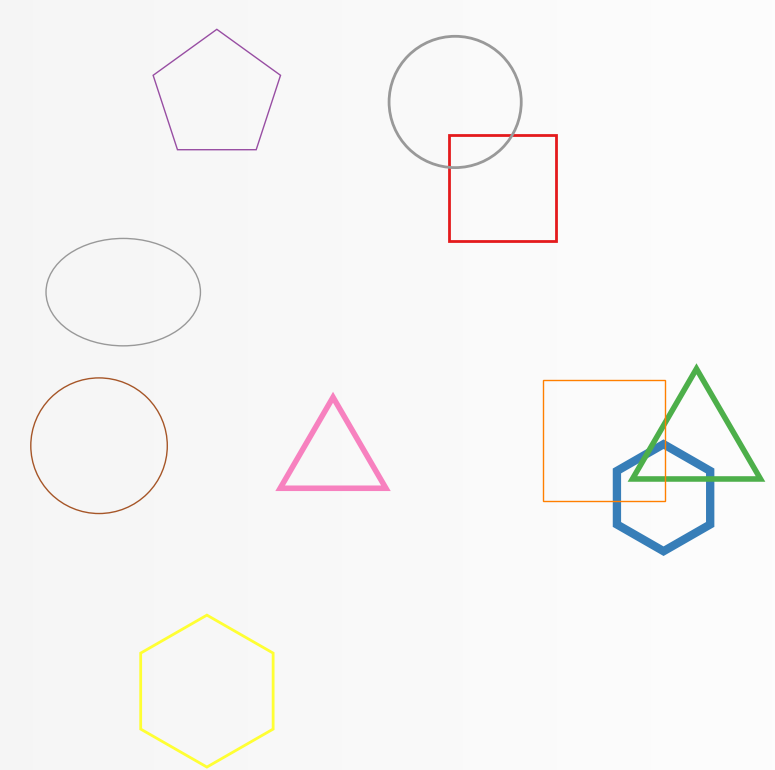[{"shape": "square", "thickness": 1, "radius": 0.34, "center": [0.648, 0.756]}, {"shape": "hexagon", "thickness": 3, "radius": 0.35, "center": [0.856, 0.354]}, {"shape": "triangle", "thickness": 2, "radius": 0.48, "center": [0.899, 0.426]}, {"shape": "pentagon", "thickness": 0.5, "radius": 0.43, "center": [0.28, 0.875]}, {"shape": "square", "thickness": 0.5, "radius": 0.39, "center": [0.78, 0.428]}, {"shape": "hexagon", "thickness": 1, "radius": 0.49, "center": [0.267, 0.102]}, {"shape": "circle", "thickness": 0.5, "radius": 0.44, "center": [0.128, 0.421]}, {"shape": "triangle", "thickness": 2, "radius": 0.39, "center": [0.43, 0.405]}, {"shape": "oval", "thickness": 0.5, "radius": 0.5, "center": [0.159, 0.621]}, {"shape": "circle", "thickness": 1, "radius": 0.43, "center": [0.587, 0.868]}]